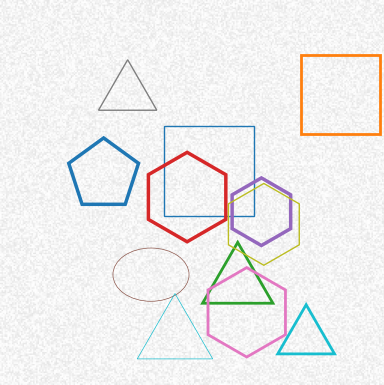[{"shape": "pentagon", "thickness": 2.5, "radius": 0.48, "center": [0.269, 0.546]}, {"shape": "square", "thickness": 1, "radius": 0.58, "center": [0.543, 0.556]}, {"shape": "square", "thickness": 2, "radius": 0.51, "center": [0.885, 0.754]}, {"shape": "triangle", "thickness": 2, "radius": 0.53, "center": [0.617, 0.265]}, {"shape": "hexagon", "thickness": 2.5, "radius": 0.58, "center": [0.486, 0.488]}, {"shape": "hexagon", "thickness": 2.5, "radius": 0.44, "center": [0.679, 0.45]}, {"shape": "oval", "thickness": 0.5, "radius": 0.49, "center": [0.392, 0.287]}, {"shape": "hexagon", "thickness": 2, "radius": 0.58, "center": [0.641, 0.189]}, {"shape": "triangle", "thickness": 1, "radius": 0.44, "center": [0.332, 0.757]}, {"shape": "hexagon", "thickness": 1, "radius": 0.53, "center": [0.685, 0.417]}, {"shape": "triangle", "thickness": 2, "radius": 0.43, "center": [0.795, 0.123]}, {"shape": "triangle", "thickness": 0.5, "radius": 0.57, "center": [0.454, 0.124]}]